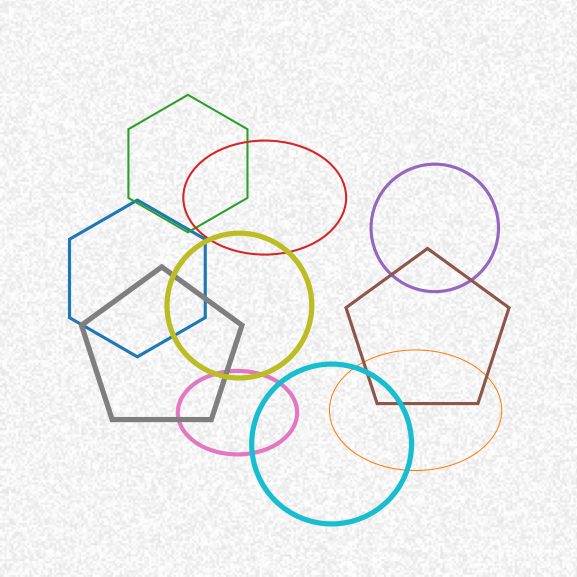[{"shape": "hexagon", "thickness": 1.5, "radius": 0.68, "center": [0.238, 0.517]}, {"shape": "oval", "thickness": 0.5, "radius": 0.75, "center": [0.72, 0.289]}, {"shape": "hexagon", "thickness": 1, "radius": 0.6, "center": [0.325, 0.716]}, {"shape": "oval", "thickness": 1, "radius": 0.71, "center": [0.458, 0.657]}, {"shape": "circle", "thickness": 1.5, "radius": 0.55, "center": [0.753, 0.604]}, {"shape": "pentagon", "thickness": 1.5, "radius": 0.74, "center": [0.74, 0.42]}, {"shape": "oval", "thickness": 2, "radius": 0.52, "center": [0.411, 0.285]}, {"shape": "pentagon", "thickness": 2.5, "radius": 0.73, "center": [0.28, 0.391]}, {"shape": "circle", "thickness": 2.5, "radius": 0.63, "center": [0.414, 0.47]}, {"shape": "circle", "thickness": 2.5, "radius": 0.69, "center": [0.574, 0.23]}]